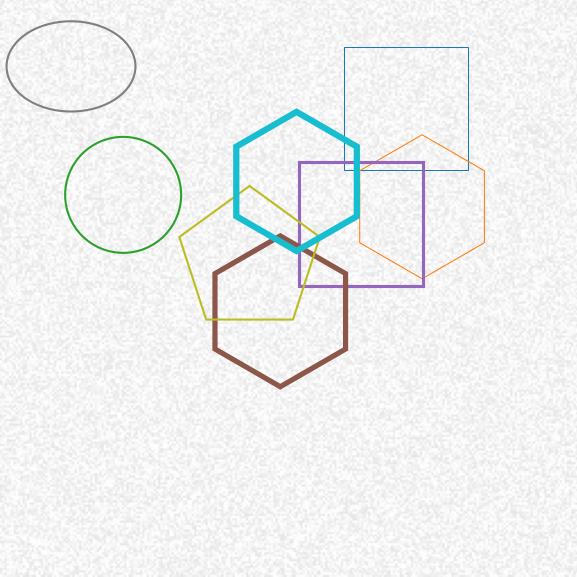[{"shape": "square", "thickness": 0.5, "radius": 0.54, "center": [0.703, 0.811]}, {"shape": "hexagon", "thickness": 0.5, "radius": 0.62, "center": [0.731, 0.641]}, {"shape": "circle", "thickness": 1, "radius": 0.5, "center": [0.213, 0.662]}, {"shape": "square", "thickness": 1.5, "radius": 0.54, "center": [0.626, 0.611]}, {"shape": "hexagon", "thickness": 2.5, "radius": 0.65, "center": [0.485, 0.46]}, {"shape": "oval", "thickness": 1, "radius": 0.56, "center": [0.123, 0.884]}, {"shape": "pentagon", "thickness": 1, "radius": 0.64, "center": [0.432, 0.549]}, {"shape": "hexagon", "thickness": 3, "radius": 0.6, "center": [0.514, 0.685]}]